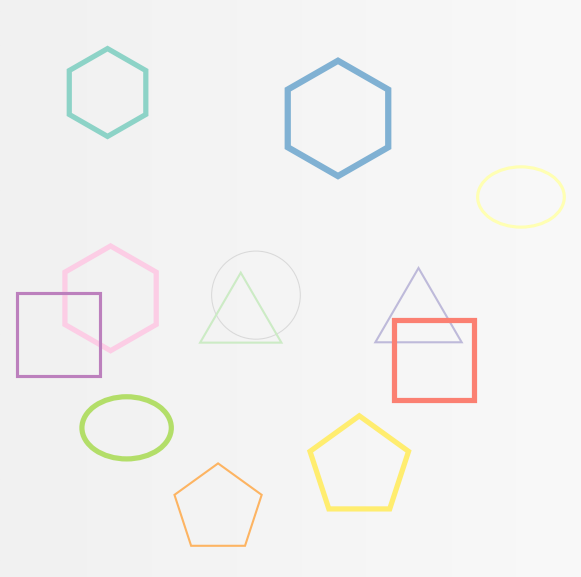[{"shape": "hexagon", "thickness": 2.5, "radius": 0.38, "center": [0.185, 0.839]}, {"shape": "oval", "thickness": 1.5, "radius": 0.37, "center": [0.896, 0.658]}, {"shape": "triangle", "thickness": 1, "radius": 0.43, "center": [0.72, 0.449]}, {"shape": "square", "thickness": 2.5, "radius": 0.35, "center": [0.747, 0.376]}, {"shape": "hexagon", "thickness": 3, "radius": 0.5, "center": [0.581, 0.794]}, {"shape": "pentagon", "thickness": 1, "radius": 0.39, "center": [0.375, 0.118]}, {"shape": "oval", "thickness": 2.5, "radius": 0.38, "center": [0.218, 0.258]}, {"shape": "hexagon", "thickness": 2.5, "radius": 0.45, "center": [0.19, 0.483]}, {"shape": "circle", "thickness": 0.5, "radius": 0.38, "center": [0.44, 0.488]}, {"shape": "square", "thickness": 1.5, "radius": 0.36, "center": [0.1, 0.42]}, {"shape": "triangle", "thickness": 1, "radius": 0.4, "center": [0.414, 0.446]}, {"shape": "pentagon", "thickness": 2.5, "radius": 0.45, "center": [0.618, 0.19]}]